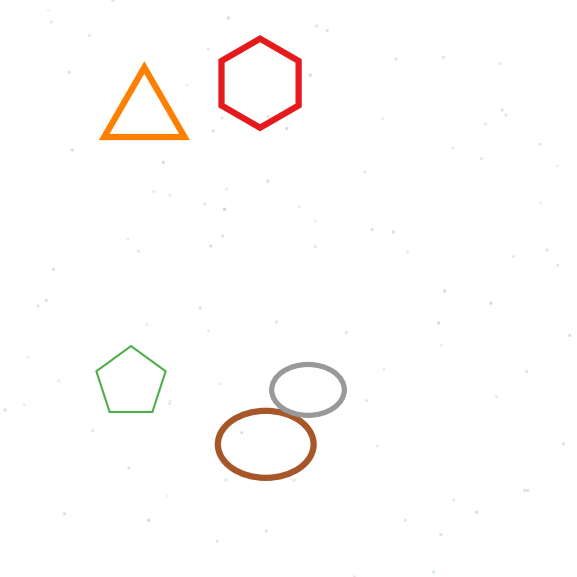[{"shape": "hexagon", "thickness": 3, "radius": 0.39, "center": [0.45, 0.855]}, {"shape": "pentagon", "thickness": 1, "radius": 0.32, "center": [0.227, 0.337]}, {"shape": "triangle", "thickness": 3, "radius": 0.4, "center": [0.25, 0.802]}, {"shape": "oval", "thickness": 3, "radius": 0.41, "center": [0.46, 0.23]}, {"shape": "oval", "thickness": 2.5, "radius": 0.31, "center": [0.533, 0.324]}]